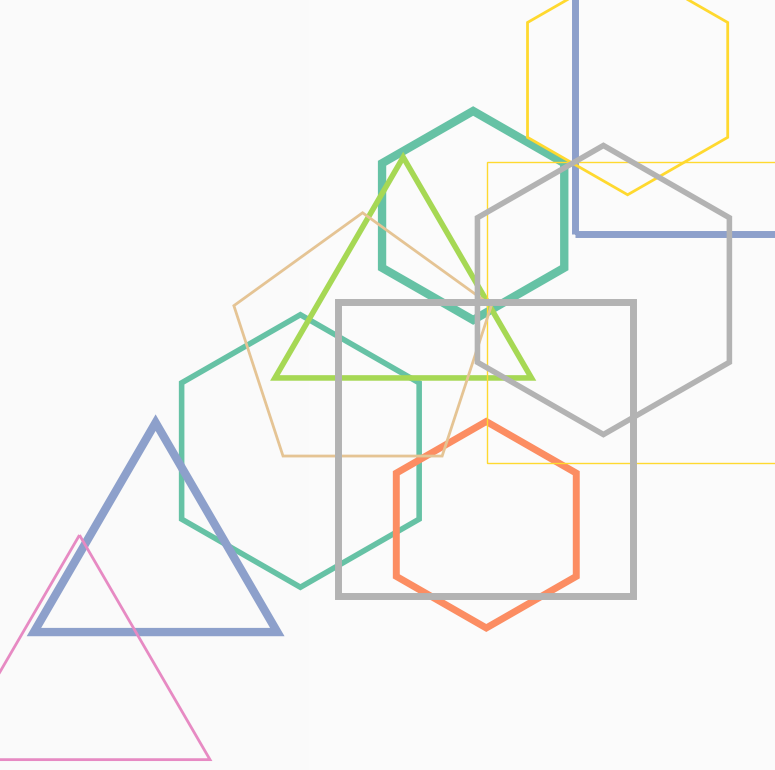[{"shape": "hexagon", "thickness": 2, "radius": 0.88, "center": [0.388, 0.414]}, {"shape": "hexagon", "thickness": 3, "radius": 0.68, "center": [0.611, 0.72]}, {"shape": "hexagon", "thickness": 2.5, "radius": 0.67, "center": [0.627, 0.319]}, {"shape": "square", "thickness": 2.5, "radius": 0.79, "center": [0.899, 0.855]}, {"shape": "triangle", "thickness": 3, "radius": 0.91, "center": [0.201, 0.27]}, {"shape": "triangle", "thickness": 1, "radius": 0.97, "center": [0.103, 0.111]}, {"shape": "triangle", "thickness": 2, "radius": 0.96, "center": [0.52, 0.605]}, {"shape": "square", "thickness": 0.5, "radius": 0.98, "center": [0.823, 0.595]}, {"shape": "hexagon", "thickness": 1, "radius": 0.75, "center": [0.81, 0.896]}, {"shape": "pentagon", "thickness": 1, "radius": 0.87, "center": [0.468, 0.549]}, {"shape": "square", "thickness": 2.5, "radius": 0.95, "center": [0.626, 0.417]}, {"shape": "hexagon", "thickness": 2, "radius": 0.94, "center": [0.779, 0.623]}]